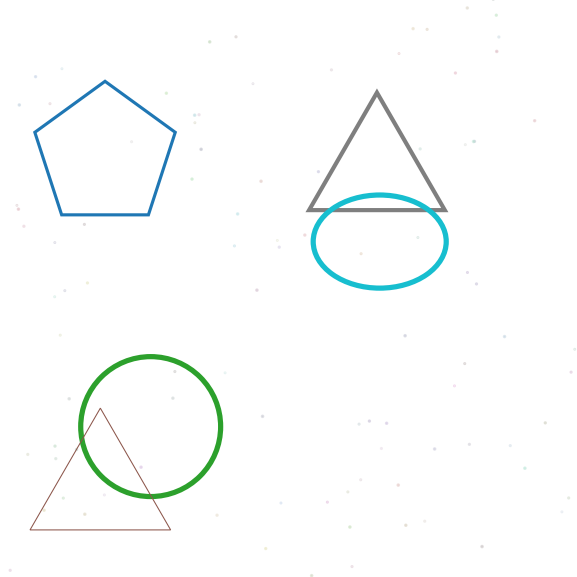[{"shape": "pentagon", "thickness": 1.5, "radius": 0.64, "center": [0.182, 0.731]}, {"shape": "circle", "thickness": 2.5, "radius": 0.61, "center": [0.261, 0.26]}, {"shape": "triangle", "thickness": 0.5, "radius": 0.7, "center": [0.174, 0.152]}, {"shape": "triangle", "thickness": 2, "radius": 0.68, "center": [0.653, 0.703]}, {"shape": "oval", "thickness": 2.5, "radius": 0.58, "center": [0.658, 0.581]}]